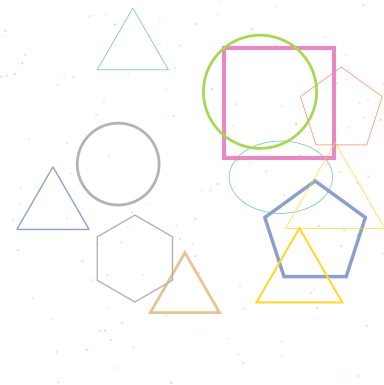[{"shape": "oval", "thickness": 0.5, "radius": 0.67, "center": [0.729, 0.54]}, {"shape": "triangle", "thickness": 0.5, "radius": 0.53, "center": [0.345, 0.872]}, {"shape": "pentagon", "thickness": 0.5, "radius": 0.56, "center": [0.887, 0.714]}, {"shape": "triangle", "thickness": 1, "radius": 0.54, "center": [0.137, 0.458]}, {"shape": "pentagon", "thickness": 2.5, "radius": 0.69, "center": [0.818, 0.393]}, {"shape": "square", "thickness": 3, "radius": 0.71, "center": [0.725, 0.733]}, {"shape": "circle", "thickness": 2, "radius": 0.73, "center": [0.675, 0.762]}, {"shape": "triangle", "thickness": 0.5, "radius": 0.74, "center": [0.871, 0.481]}, {"shape": "triangle", "thickness": 1.5, "radius": 0.64, "center": [0.778, 0.279]}, {"shape": "triangle", "thickness": 2, "radius": 0.52, "center": [0.48, 0.24]}, {"shape": "hexagon", "thickness": 1, "radius": 0.56, "center": [0.35, 0.328]}, {"shape": "circle", "thickness": 2, "radius": 0.53, "center": [0.307, 0.574]}]